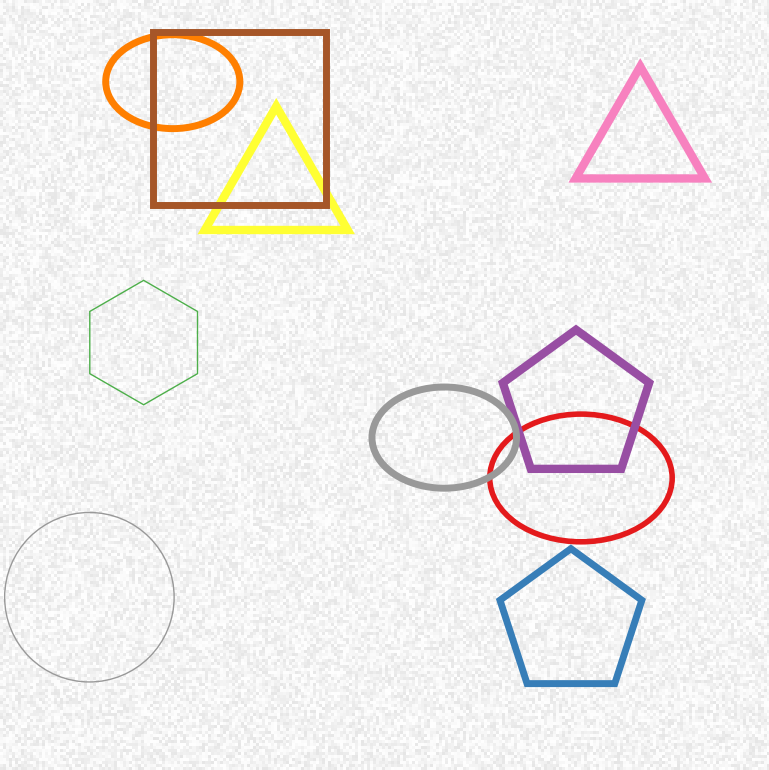[{"shape": "oval", "thickness": 2, "radius": 0.59, "center": [0.755, 0.379]}, {"shape": "pentagon", "thickness": 2.5, "radius": 0.48, "center": [0.741, 0.191]}, {"shape": "hexagon", "thickness": 0.5, "radius": 0.4, "center": [0.187, 0.555]}, {"shape": "pentagon", "thickness": 3, "radius": 0.5, "center": [0.748, 0.472]}, {"shape": "oval", "thickness": 2.5, "radius": 0.44, "center": [0.224, 0.894]}, {"shape": "triangle", "thickness": 3, "radius": 0.54, "center": [0.359, 0.755]}, {"shape": "square", "thickness": 2.5, "radius": 0.56, "center": [0.311, 0.846]}, {"shape": "triangle", "thickness": 3, "radius": 0.48, "center": [0.832, 0.817]}, {"shape": "circle", "thickness": 0.5, "radius": 0.55, "center": [0.116, 0.224]}, {"shape": "oval", "thickness": 2.5, "radius": 0.47, "center": [0.577, 0.432]}]